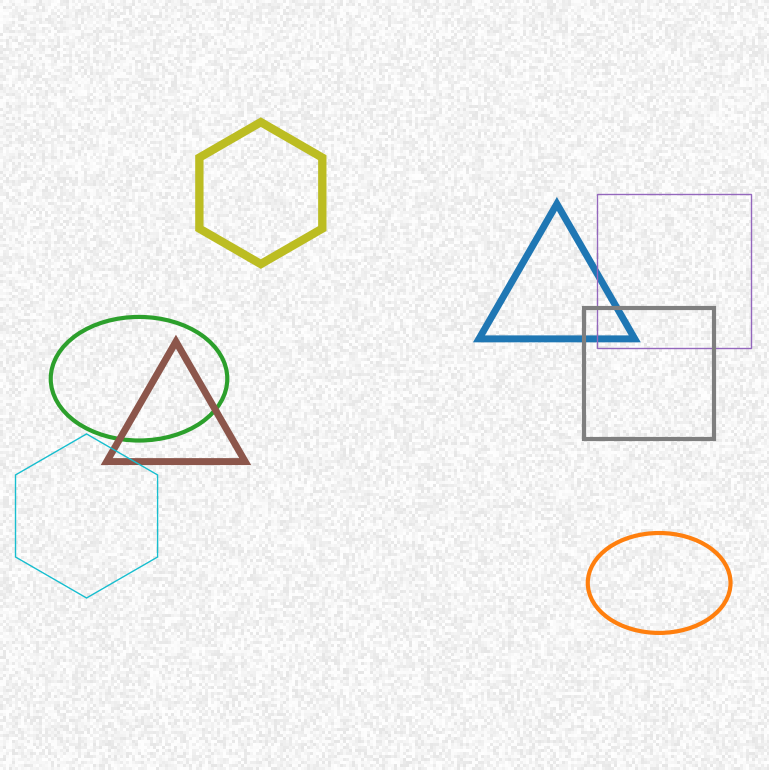[{"shape": "triangle", "thickness": 2.5, "radius": 0.58, "center": [0.723, 0.618]}, {"shape": "oval", "thickness": 1.5, "radius": 0.46, "center": [0.856, 0.243]}, {"shape": "oval", "thickness": 1.5, "radius": 0.57, "center": [0.181, 0.508]}, {"shape": "square", "thickness": 0.5, "radius": 0.5, "center": [0.875, 0.648]}, {"shape": "triangle", "thickness": 2.5, "radius": 0.52, "center": [0.229, 0.452]}, {"shape": "square", "thickness": 1.5, "radius": 0.42, "center": [0.843, 0.515]}, {"shape": "hexagon", "thickness": 3, "radius": 0.46, "center": [0.339, 0.749]}, {"shape": "hexagon", "thickness": 0.5, "radius": 0.53, "center": [0.112, 0.33]}]